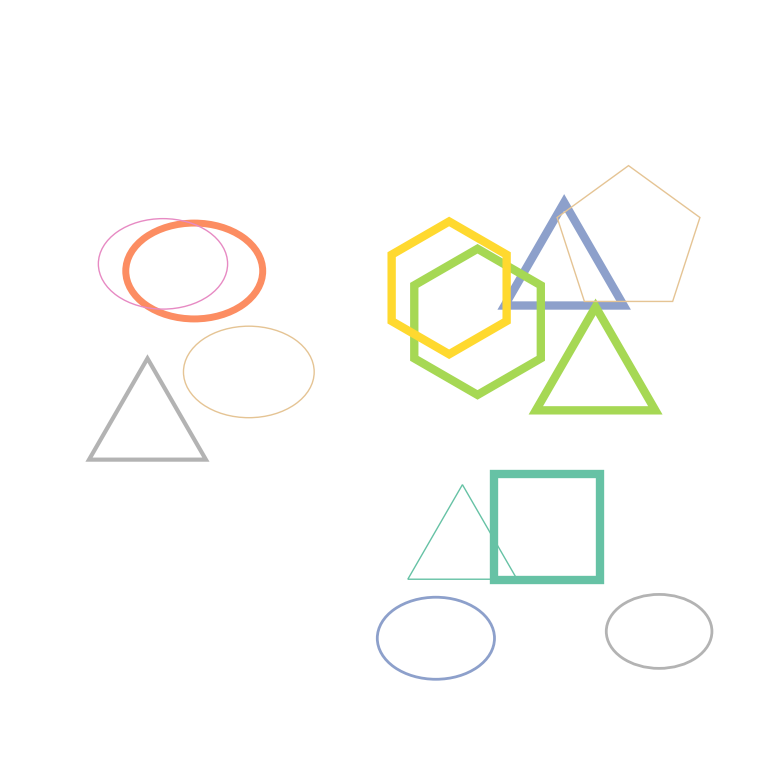[{"shape": "square", "thickness": 3, "radius": 0.35, "center": [0.71, 0.315]}, {"shape": "triangle", "thickness": 0.5, "radius": 0.41, "center": [0.601, 0.289]}, {"shape": "oval", "thickness": 2.5, "radius": 0.44, "center": [0.252, 0.648]}, {"shape": "triangle", "thickness": 3, "radius": 0.45, "center": [0.733, 0.648]}, {"shape": "oval", "thickness": 1, "radius": 0.38, "center": [0.566, 0.171]}, {"shape": "oval", "thickness": 0.5, "radius": 0.42, "center": [0.212, 0.657]}, {"shape": "triangle", "thickness": 3, "radius": 0.45, "center": [0.773, 0.512]}, {"shape": "hexagon", "thickness": 3, "radius": 0.47, "center": [0.62, 0.582]}, {"shape": "hexagon", "thickness": 3, "radius": 0.43, "center": [0.583, 0.626]}, {"shape": "pentagon", "thickness": 0.5, "radius": 0.49, "center": [0.816, 0.687]}, {"shape": "oval", "thickness": 0.5, "radius": 0.42, "center": [0.323, 0.517]}, {"shape": "oval", "thickness": 1, "radius": 0.34, "center": [0.856, 0.18]}, {"shape": "triangle", "thickness": 1.5, "radius": 0.44, "center": [0.192, 0.447]}]